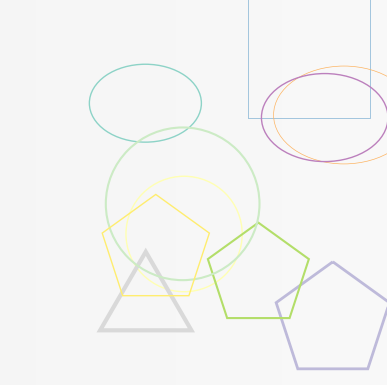[{"shape": "oval", "thickness": 1, "radius": 0.72, "center": [0.375, 0.732]}, {"shape": "circle", "thickness": 1, "radius": 0.75, "center": [0.475, 0.392]}, {"shape": "pentagon", "thickness": 2, "radius": 0.77, "center": [0.859, 0.166]}, {"shape": "square", "thickness": 0.5, "radius": 0.79, "center": [0.797, 0.851]}, {"shape": "oval", "thickness": 0.5, "radius": 0.91, "center": [0.888, 0.701]}, {"shape": "pentagon", "thickness": 1.5, "radius": 0.69, "center": [0.667, 0.285]}, {"shape": "triangle", "thickness": 3, "radius": 0.68, "center": [0.376, 0.21]}, {"shape": "oval", "thickness": 1, "radius": 0.82, "center": [0.838, 0.695]}, {"shape": "circle", "thickness": 1.5, "radius": 0.99, "center": [0.471, 0.471]}, {"shape": "pentagon", "thickness": 1, "radius": 0.73, "center": [0.402, 0.35]}]